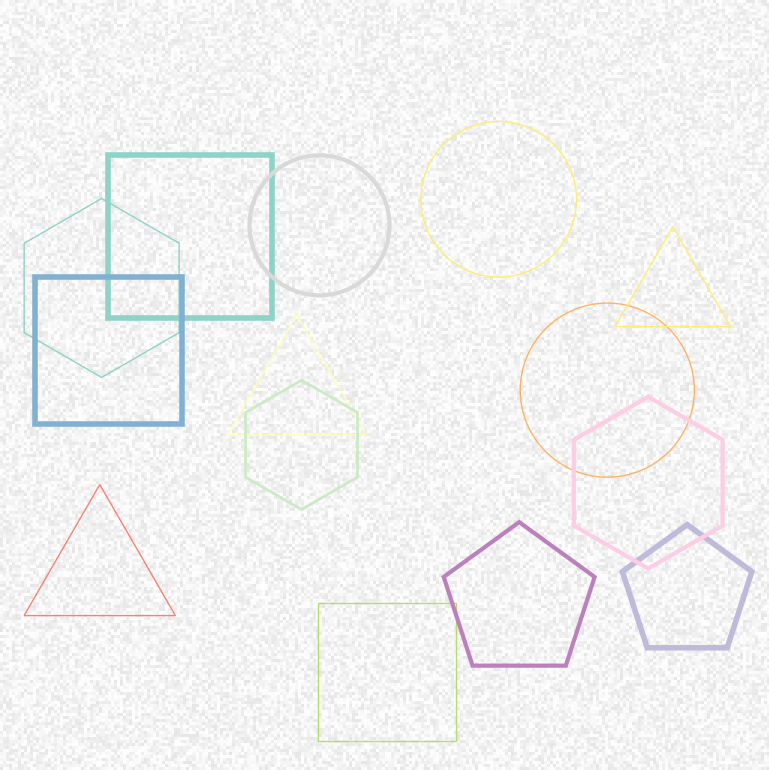[{"shape": "square", "thickness": 2, "radius": 0.53, "center": [0.246, 0.693]}, {"shape": "hexagon", "thickness": 0.5, "radius": 0.58, "center": [0.132, 0.626]}, {"shape": "triangle", "thickness": 0.5, "radius": 0.52, "center": [0.386, 0.487]}, {"shape": "pentagon", "thickness": 2, "radius": 0.44, "center": [0.892, 0.23]}, {"shape": "triangle", "thickness": 0.5, "radius": 0.57, "center": [0.13, 0.257]}, {"shape": "square", "thickness": 2, "radius": 0.48, "center": [0.141, 0.545]}, {"shape": "circle", "thickness": 0.5, "radius": 0.57, "center": [0.789, 0.493]}, {"shape": "square", "thickness": 0.5, "radius": 0.45, "center": [0.502, 0.127]}, {"shape": "hexagon", "thickness": 1.5, "radius": 0.56, "center": [0.842, 0.373]}, {"shape": "circle", "thickness": 1.5, "radius": 0.45, "center": [0.415, 0.707]}, {"shape": "pentagon", "thickness": 1.5, "radius": 0.52, "center": [0.674, 0.219]}, {"shape": "hexagon", "thickness": 1, "radius": 0.42, "center": [0.392, 0.422]}, {"shape": "circle", "thickness": 0.5, "radius": 0.51, "center": [0.648, 0.741]}, {"shape": "triangle", "thickness": 0.5, "radius": 0.43, "center": [0.874, 0.619]}]